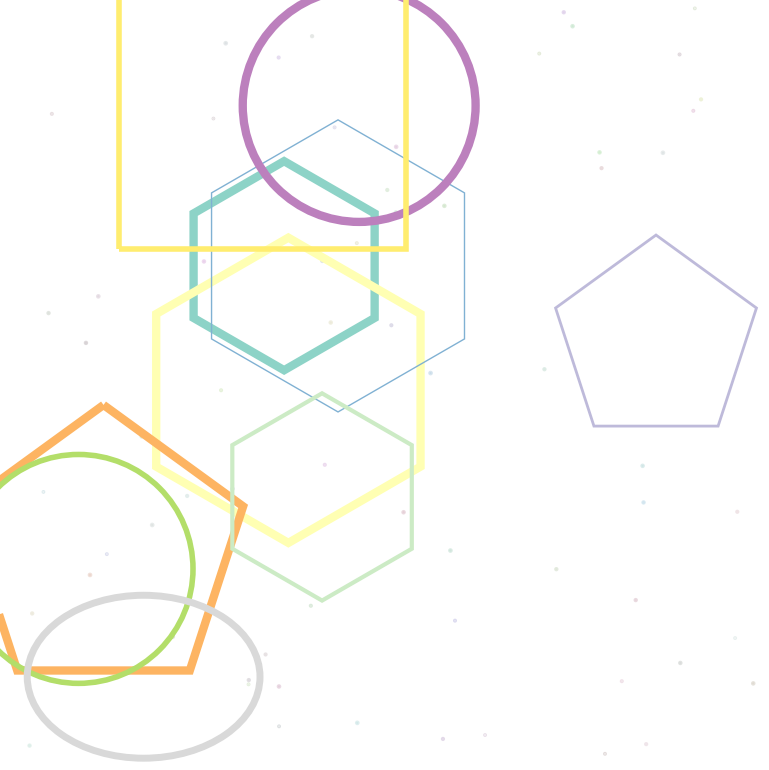[{"shape": "hexagon", "thickness": 3, "radius": 0.68, "center": [0.369, 0.655]}, {"shape": "hexagon", "thickness": 3, "radius": 0.99, "center": [0.375, 0.493]}, {"shape": "pentagon", "thickness": 1, "radius": 0.69, "center": [0.852, 0.558]}, {"shape": "hexagon", "thickness": 0.5, "radius": 0.95, "center": [0.439, 0.655]}, {"shape": "pentagon", "thickness": 3, "radius": 0.95, "center": [0.134, 0.283]}, {"shape": "circle", "thickness": 2, "radius": 0.74, "center": [0.102, 0.261]}, {"shape": "oval", "thickness": 2.5, "radius": 0.76, "center": [0.187, 0.121]}, {"shape": "circle", "thickness": 3, "radius": 0.76, "center": [0.466, 0.863]}, {"shape": "hexagon", "thickness": 1.5, "radius": 0.67, "center": [0.418, 0.355]}, {"shape": "square", "thickness": 2, "radius": 0.93, "center": [0.341, 0.863]}]